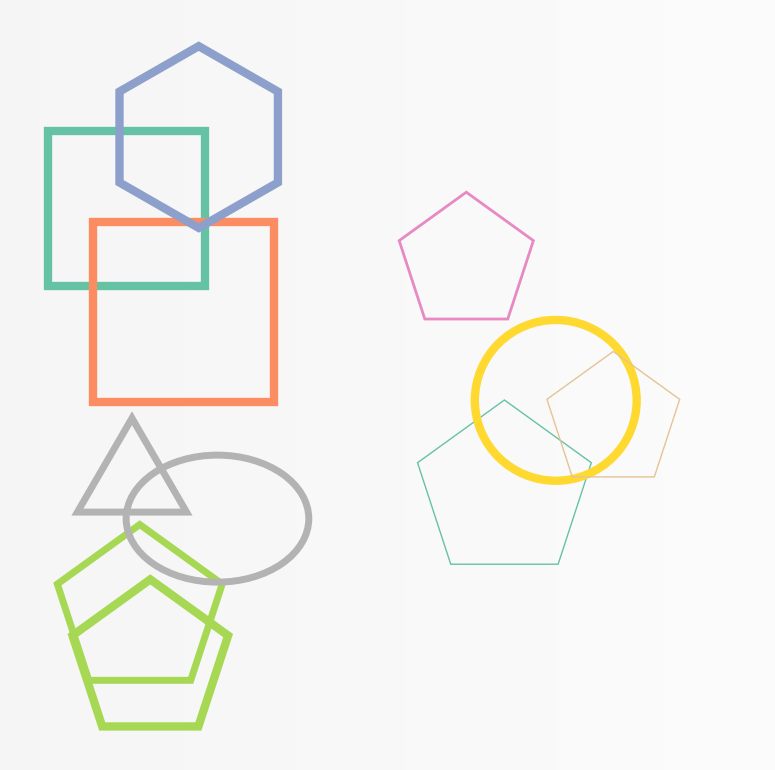[{"shape": "pentagon", "thickness": 0.5, "radius": 0.59, "center": [0.651, 0.363]}, {"shape": "square", "thickness": 3, "radius": 0.5, "center": [0.163, 0.73]}, {"shape": "square", "thickness": 3, "radius": 0.58, "center": [0.237, 0.595]}, {"shape": "hexagon", "thickness": 3, "radius": 0.59, "center": [0.256, 0.822]}, {"shape": "pentagon", "thickness": 1, "radius": 0.46, "center": [0.602, 0.659]}, {"shape": "pentagon", "thickness": 3, "radius": 0.53, "center": [0.194, 0.142]}, {"shape": "pentagon", "thickness": 2.5, "radius": 0.56, "center": [0.18, 0.207]}, {"shape": "circle", "thickness": 3, "radius": 0.52, "center": [0.717, 0.48]}, {"shape": "pentagon", "thickness": 0.5, "radius": 0.45, "center": [0.791, 0.454]}, {"shape": "triangle", "thickness": 2.5, "radius": 0.41, "center": [0.17, 0.376]}, {"shape": "oval", "thickness": 2.5, "radius": 0.59, "center": [0.281, 0.326]}]